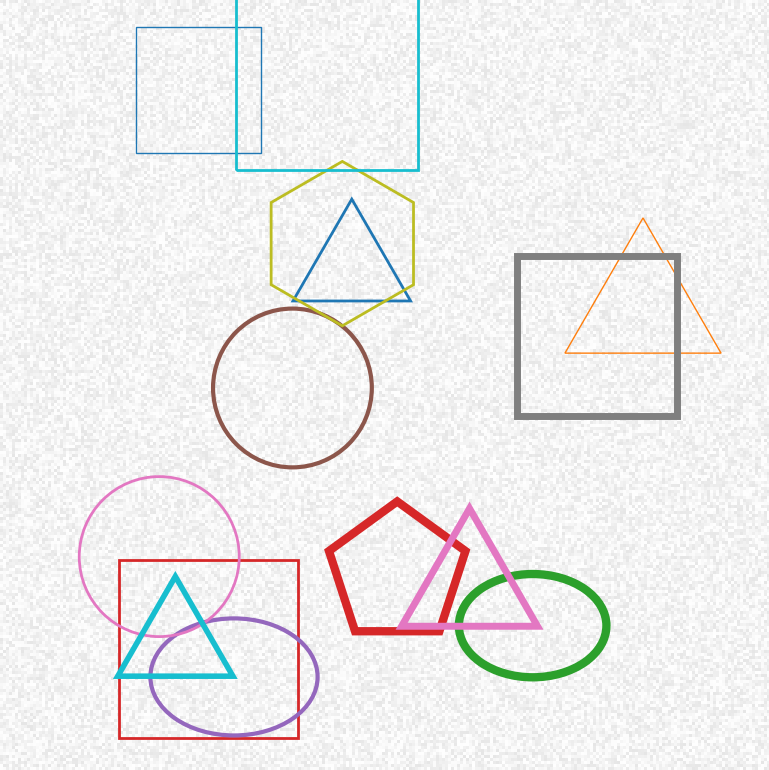[{"shape": "triangle", "thickness": 1, "radius": 0.44, "center": [0.457, 0.653]}, {"shape": "square", "thickness": 0.5, "radius": 0.41, "center": [0.258, 0.883]}, {"shape": "triangle", "thickness": 0.5, "radius": 0.59, "center": [0.835, 0.6]}, {"shape": "oval", "thickness": 3, "radius": 0.48, "center": [0.692, 0.187]}, {"shape": "pentagon", "thickness": 3, "radius": 0.47, "center": [0.516, 0.256]}, {"shape": "square", "thickness": 1, "radius": 0.58, "center": [0.271, 0.157]}, {"shape": "oval", "thickness": 1.5, "radius": 0.54, "center": [0.304, 0.121]}, {"shape": "circle", "thickness": 1.5, "radius": 0.52, "center": [0.38, 0.496]}, {"shape": "circle", "thickness": 1, "radius": 0.52, "center": [0.207, 0.277]}, {"shape": "triangle", "thickness": 2.5, "radius": 0.51, "center": [0.61, 0.238]}, {"shape": "square", "thickness": 2.5, "radius": 0.52, "center": [0.775, 0.564]}, {"shape": "hexagon", "thickness": 1, "radius": 0.53, "center": [0.445, 0.684]}, {"shape": "square", "thickness": 1, "radius": 0.59, "center": [0.425, 0.897]}, {"shape": "triangle", "thickness": 2, "radius": 0.43, "center": [0.228, 0.165]}]